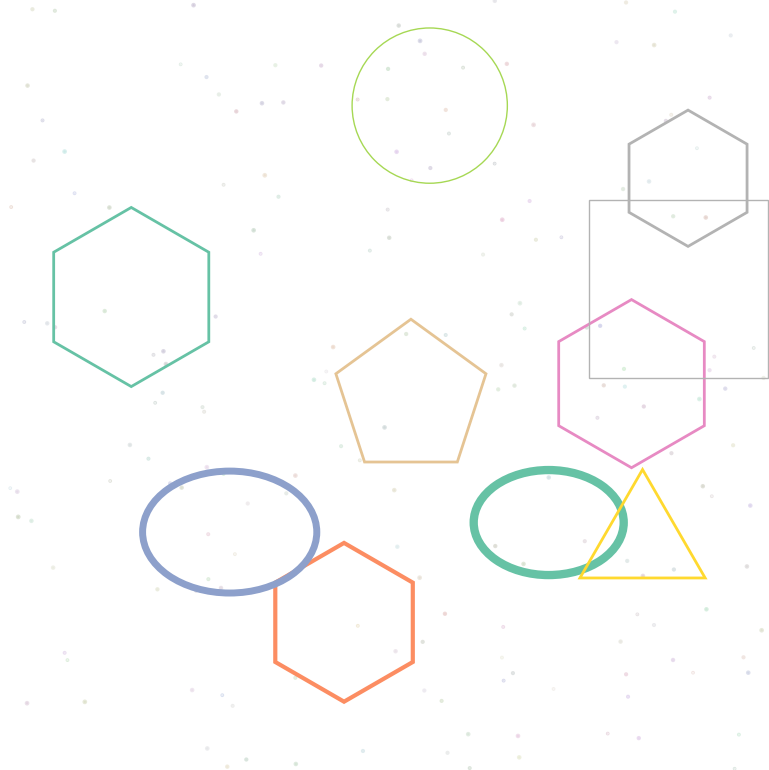[{"shape": "oval", "thickness": 3, "radius": 0.49, "center": [0.713, 0.321]}, {"shape": "hexagon", "thickness": 1, "radius": 0.58, "center": [0.17, 0.614]}, {"shape": "hexagon", "thickness": 1.5, "radius": 0.52, "center": [0.447, 0.192]}, {"shape": "oval", "thickness": 2.5, "radius": 0.57, "center": [0.298, 0.309]}, {"shape": "hexagon", "thickness": 1, "radius": 0.55, "center": [0.82, 0.502]}, {"shape": "circle", "thickness": 0.5, "radius": 0.5, "center": [0.558, 0.863]}, {"shape": "triangle", "thickness": 1, "radius": 0.47, "center": [0.834, 0.296]}, {"shape": "pentagon", "thickness": 1, "radius": 0.51, "center": [0.534, 0.483]}, {"shape": "hexagon", "thickness": 1, "radius": 0.44, "center": [0.894, 0.769]}, {"shape": "square", "thickness": 0.5, "radius": 0.58, "center": [0.881, 0.624]}]